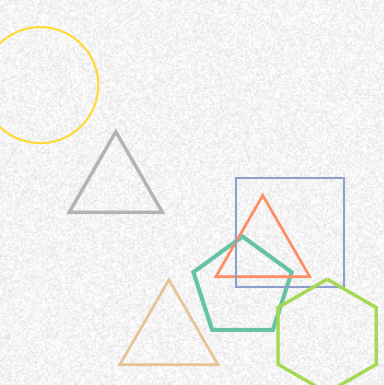[{"shape": "pentagon", "thickness": 3, "radius": 0.67, "center": [0.63, 0.252]}, {"shape": "triangle", "thickness": 2, "radius": 0.7, "center": [0.683, 0.352]}, {"shape": "square", "thickness": 1.5, "radius": 0.7, "center": [0.753, 0.396]}, {"shape": "hexagon", "thickness": 2.5, "radius": 0.74, "center": [0.85, 0.127]}, {"shape": "circle", "thickness": 1.5, "radius": 0.75, "center": [0.105, 0.779]}, {"shape": "triangle", "thickness": 2, "radius": 0.74, "center": [0.439, 0.126]}, {"shape": "triangle", "thickness": 2.5, "radius": 0.7, "center": [0.301, 0.518]}]